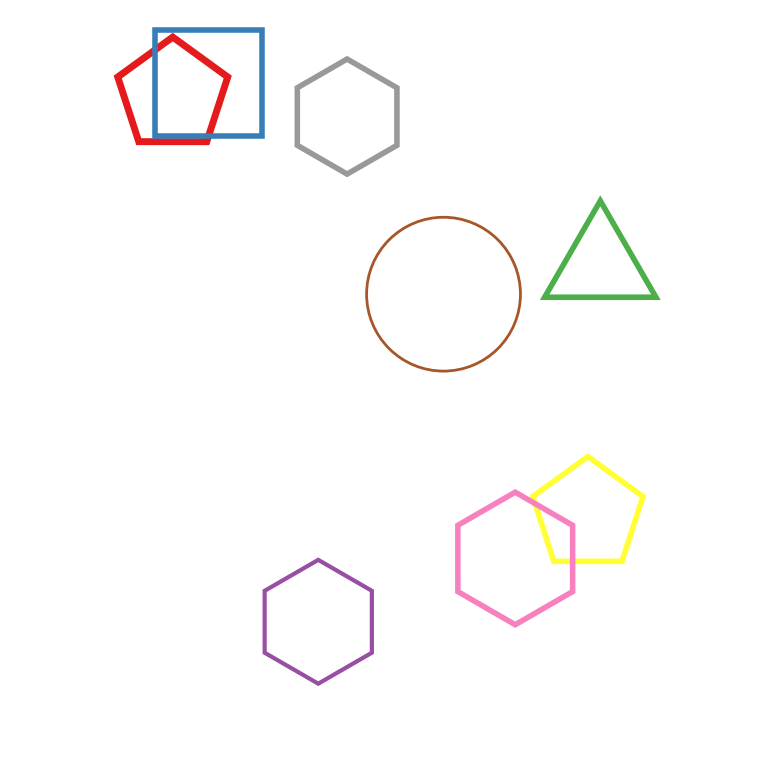[{"shape": "pentagon", "thickness": 2.5, "radius": 0.38, "center": [0.224, 0.877]}, {"shape": "square", "thickness": 2, "radius": 0.35, "center": [0.271, 0.892]}, {"shape": "triangle", "thickness": 2, "radius": 0.42, "center": [0.78, 0.656]}, {"shape": "hexagon", "thickness": 1.5, "radius": 0.4, "center": [0.413, 0.193]}, {"shape": "pentagon", "thickness": 2, "radius": 0.38, "center": [0.763, 0.332]}, {"shape": "circle", "thickness": 1, "radius": 0.5, "center": [0.576, 0.618]}, {"shape": "hexagon", "thickness": 2, "radius": 0.43, "center": [0.669, 0.275]}, {"shape": "hexagon", "thickness": 2, "radius": 0.37, "center": [0.451, 0.849]}]